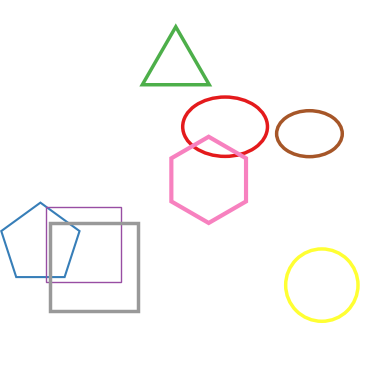[{"shape": "oval", "thickness": 2.5, "radius": 0.55, "center": [0.585, 0.671]}, {"shape": "pentagon", "thickness": 1.5, "radius": 0.53, "center": [0.105, 0.367]}, {"shape": "triangle", "thickness": 2.5, "radius": 0.5, "center": [0.457, 0.83]}, {"shape": "square", "thickness": 1, "radius": 0.49, "center": [0.216, 0.365]}, {"shape": "circle", "thickness": 2.5, "radius": 0.47, "center": [0.836, 0.259]}, {"shape": "oval", "thickness": 2.5, "radius": 0.43, "center": [0.804, 0.653]}, {"shape": "hexagon", "thickness": 3, "radius": 0.56, "center": [0.542, 0.533]}, {"shape": "square", "thickness": 2.5, "radius": 0.57, "center": [0.243, 0.306]}]